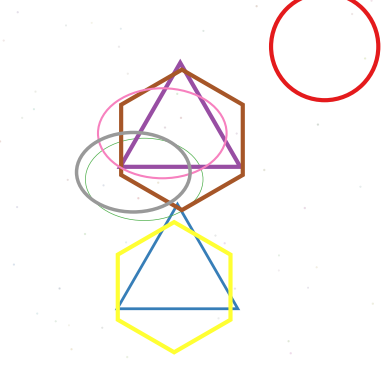[{"shape": "circle", "thickness": 3, "radius": 0.7, "center": [0.843, 0.879]}, {"shape": "triangle", "thickness": 2, "radius": 0.91, "center": [0.461, 0.289]}, {"shape": "oval", "thickness": 0.5, "radius": 0.76, "center": [0.375, 0.534]}, {"shape": "triangle", "thickness": 3, "radius": 0.9, "center": [0.468, 0.657]}, {"shape": "hexagon", "thickness": 3, "radius": 0.85, "center": [0.452, 0.254]}, {"shape": "hexagon", "thickness": 3, "radius": 0.91, "center": [0.473, 0.637]}, {"shape": "oval", "thickness": 1.5, "radius": 0.84, "center": [0.422, 0.654]}, {"shape": "oval", "thickness": 2.5, "radius": 0.74, "center": [0.346, 0.553]}]